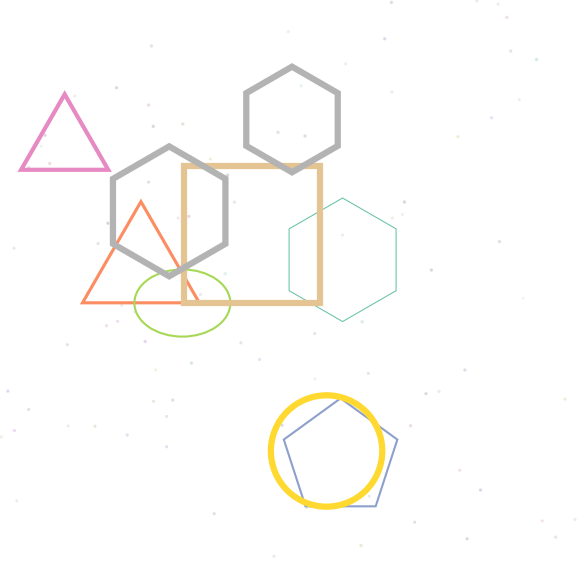[{"shape": "hexagon", "thickness": 0.5, "radius": 0.53, "center": [0.593, 0.549]}, {"shape": "triangle", "thickness": 1.5, "radius": 0.58, "center": [0.244, 0.533]}, {"shape": "pentagon", "thickness": 1, "radius": 0.52, "center": [0.59, 0.206]}, {"shape": "triangle", "thickness": 2, "radius": 0.44, "center": [0.112, 0.749]}, {"shape": "oval", "thickness": 1, "radius": 0.42, "center": [0.316, 0.474]}, {"shape": "circle", "thickness": 3, "radius": 0.48, "center": [0.565, 0.218]}, {"shape": "square", "thickness": 3, "radius": 0.59, "center": [0.437, 0.593]}, {"shape": "hexagon", "thickness": 3, "radius": 0.46, "center": [0.506, 0.792]}, {"shape": "hexagon", "thickness": 3, "radius": 0.56, "center": [0.293, 0.633]}]